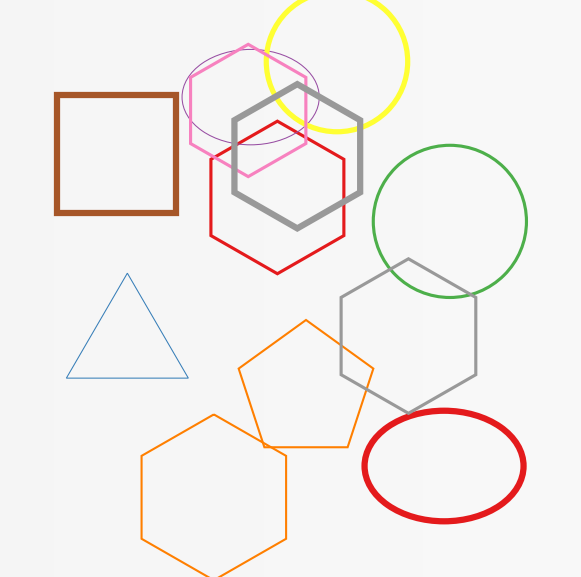[{"shape": "hexagon", "thickness": 1.5, "radius": 0.66, "center": [0.477, 0.657]}, {"shape": "oval", "thickness": 3, "radius": 0.68, "center": [0.764, 0.192]}, {"shape": "triangle", "thickness": 0.5, "radius": 0.61, "center": [0.219, 0.405]}, {"shape": "circle", "thickness": 1.5, "radius": 0.66, "center": [0.774, 0.616]}, {"shape": "oval", "thickness": 0.5, "radius": 0.59, "center": [0.431, 0.831]}, {"shape": "hexagon", "thickness": 1, "radius": 0.72, "center": [0.368, 0.138]}, {"shape": "pentagon", "thickness": 1, "radius": 0.61, "center": [0.526, 0.323]}, {"shape": "circle", "thickness": 2.5, "radius": 0.61, "center": [0.58, 0.893]}, {"shape": "square", "thickness": 3, "radius": 0.51, "center": [0.201, 0.732]}, {"shape": "hexagon", "thickness": 1.5, "radius": 0.57, "center": [0.427, 0.808]}, {"shape": "hexagon", "thickness": 3, "radius": 0.62, "center": [0.511, 0.729]}, {"shape": "hexagon", "thickness": 1.5, "radius": 0.67, "center": [0.703, 0.417]}]